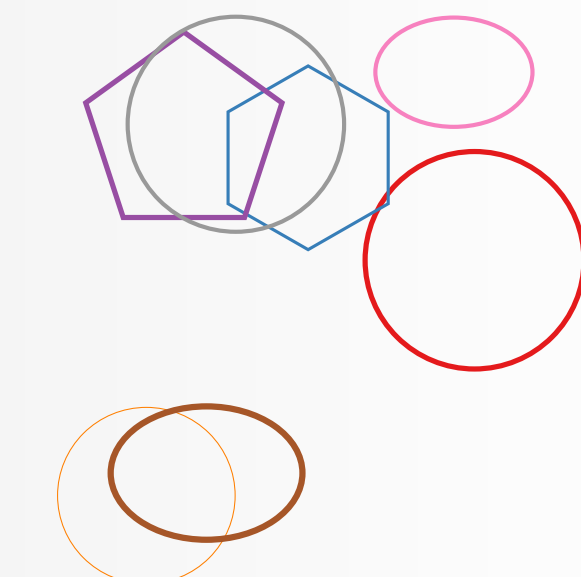[{"shape": "circle", "thickness": 2.5, "radius": 0.94, "center": [0.816, 0.548]}, {"shape": "hexagon", "thickness": 1.5, "radius": 0.8, "center": [0.53, 0.726]}, {"shape": "pentagon", "thickness": 2.5, "radius": 0.89, "center": [0.316, 0.766]}, {"shape": "circle", "thickness": 0.5, "radius": 0.76, "center": [0.252, 0.141]}, {"shape": "oval", "thickness": 3, "radius": 0.82, "center": [0.355, 0.18]}, {"shape": "oval", "thickness": 2, "radius": 0.68, "center": [0.781, 0.874]}, {"shape": "circle", "thickness": 2, "radius": 0.93, "center": [0.406, 0.784]}]